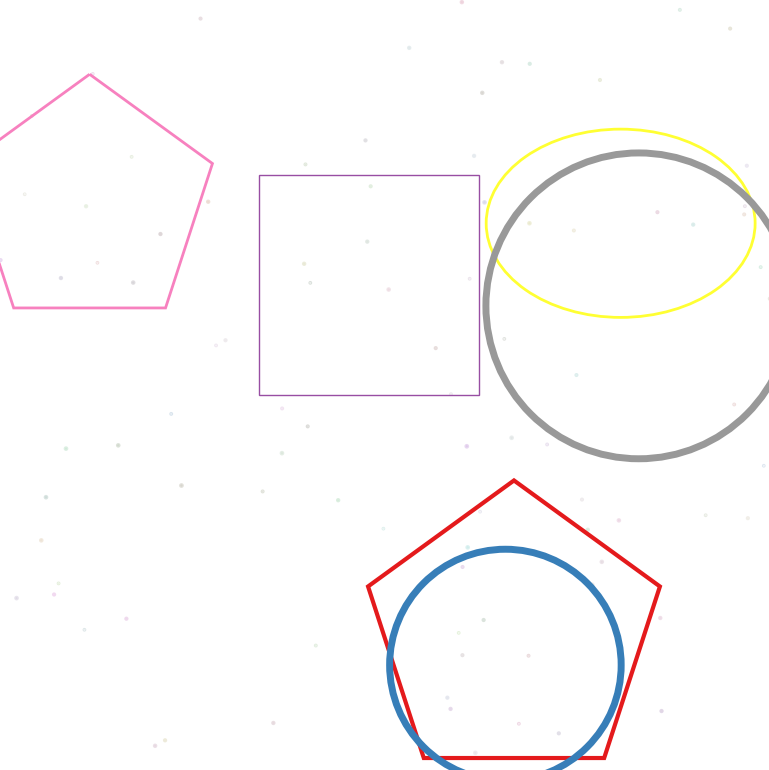[{"shape": "pentagon", "thickness": 1.5, "radius": 1.0, "center": [0.668, 0.177]}, {"shape": "circle", "thickness": 2.5, "radius": 0.75, "center": [0.656, 0.136]}, {"shape": "square", "thickness": 0.5, "radius": 0.71, "center": [0.48, 0.63]}, {"shape": "oval", "thickness": 1, "radius": 0.87, "center": [0.806, 0.71]}, {"shape": "pentagon", "thickness": 1, "radius": 0.84, "center": [0.116, 0.736]}, {"shape": "circle", "thickness": 2.5, "radius": 0.99, "center": [0.83, 0.603]}]